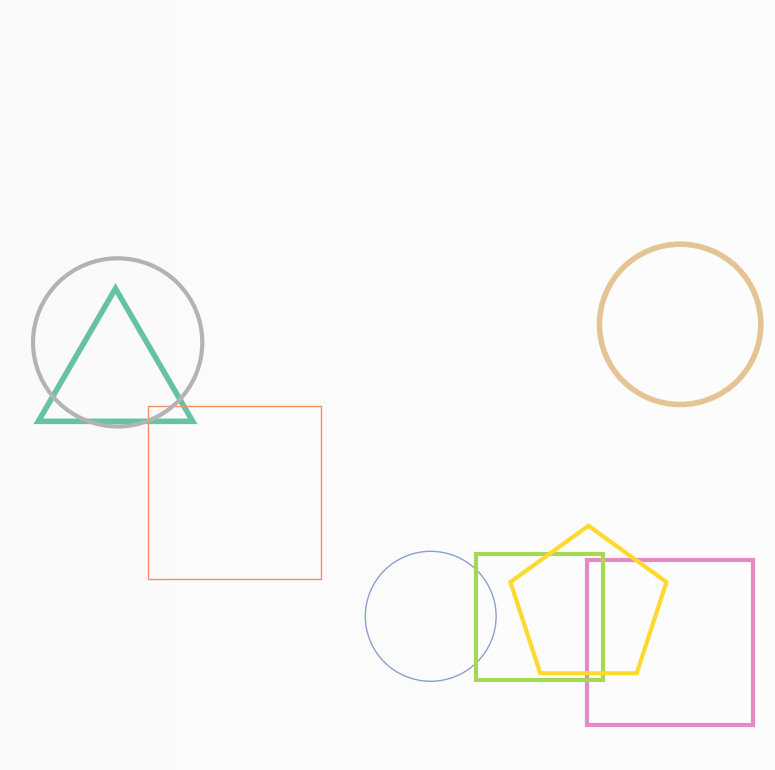[{"shape": "triangle", "thickness": 2, "radius": 0.57, "center": [0.149, 0.51]}, {"shape": "square", "thickness": 0.5, "radius": 0.56, "center": [0.303, 0.361]}, {"shape": "circle", "thickness": 0.5, "radius": 0.42, "center": [0.556, 0.2]}, {"shape": "square", "thickness": 1.5, "radius": 0.54, "center": [0.864, 0.166]}, {"shape": "square", "thickness": 1.5, "radius": 0.41, "center": [0.696, 0.199]}, {"shape": "pentagon", "thickness": 1.5, "radius": 0.53, "center": [0.759, 0.211]}, {"shape": "circle", "thickness": 2, "radius": 0.52, "center": [0.878, 0.579]}, {"shape": "circle", "thickness": 1.5, "radius": 0.55, "center": [0.152, 0.555]}]